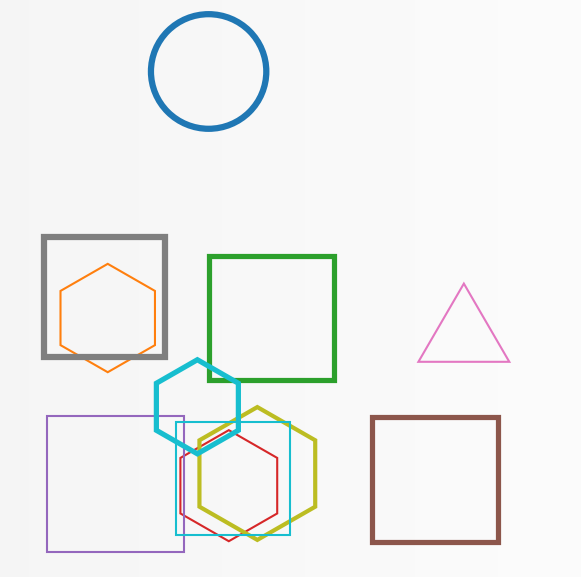[{"shape": "circle", "thickness": 3, "radius": 0.5, "center": [0.359, 0.875]}, {"shape": "hexagon", "thickness": 1, "radius": 0.47, "center": [0.185, 0.448]}, {"shape": "square", "thickness": 2.5, "radius": 0.53, "center": [0.467, 0.449]}, {"shape": "hexagon", "thickness": 1, "radius": 0.48, "center": [0.394, 0.158]}, {"shape": "square", "thickness": 1, "radius": 0.59, "center": [0.199, 0.161]}, {"shape": "square", "thickness": 2.5, "radius": 0.54, "center": [0.748, 0.169]}, {"shape": "triangle", "thickness": 1, "radius": 0.45, "center": [0.798, 0.418]}, {"shape": "square", "thickness": 3, "radius": 0.52, "center": [0.18, 0.485]}, {"shape": "hexagon", "thickness": 2, "radius": 0.58, "center": [0.443, 0.179]}, {"shape": "hexagon", "thickness": 2.5, "radius": 0.41, "center": [0.34, 0.295]}, {"shape": "square", "thickness": 1, "radius": 0.49, "center": [0.401, 0.171]}]